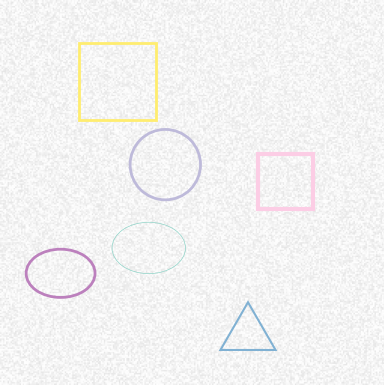[{"shape": "oval", "thickness": 0.5, "radius": 0.48, "center": [0.386, 0.356]}, {"shape": "circle", "thickness": 2, "radius": 0.46, "center": [0.429, 0.572]}, {"shape": "triangle", "thickness": 1.5, "radius": 0.41, "center": [0.644, 0.132]}, {"shape": "square", "thickness": 3, "radius": 0.36, "center": [0.741, 0.53]}, {"shape": "oval", "thickness": 2, "radius": 0.45, "center": [0.157, 0.29]}, {"shape": "square", "thickness": 2, "radius": 0.5, "center": [0.304, 0.789]}]